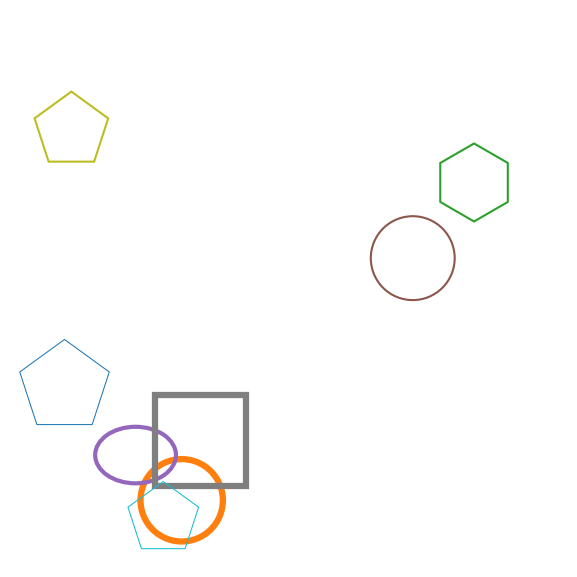[{"shape": "pentagon", "thickness": 0.5, "radius": 0.41, "center": [0.112, 0.33]}, {"shape": "circle", "thickness": 3, "radius": 0.36, "center": [0.315, 0.133]}, {"shape": "hexagon", "thickness": 1, "radius": 0.34, "center": [0.821, 0.683]}, {"shape": "oval", "thickness": 2, "radius": 0.35, "center": [0.235, 0.211]}, {"shape": "circle", "thickness": 1, "radius": 0.36, "center": [0.715, 0.552]}, {"shape": "square", "thickness": 3, "radius": 0.39, "center": [0.347, 0.237]}, {"shape": "pentagon", "thickness": 1, "radius": 0.34, "center": [0.124, 0.773]}, {"shape": "pentagon", "thickness": 0.5, "radius": 0.32, "center": [0.283, 0.101]}]